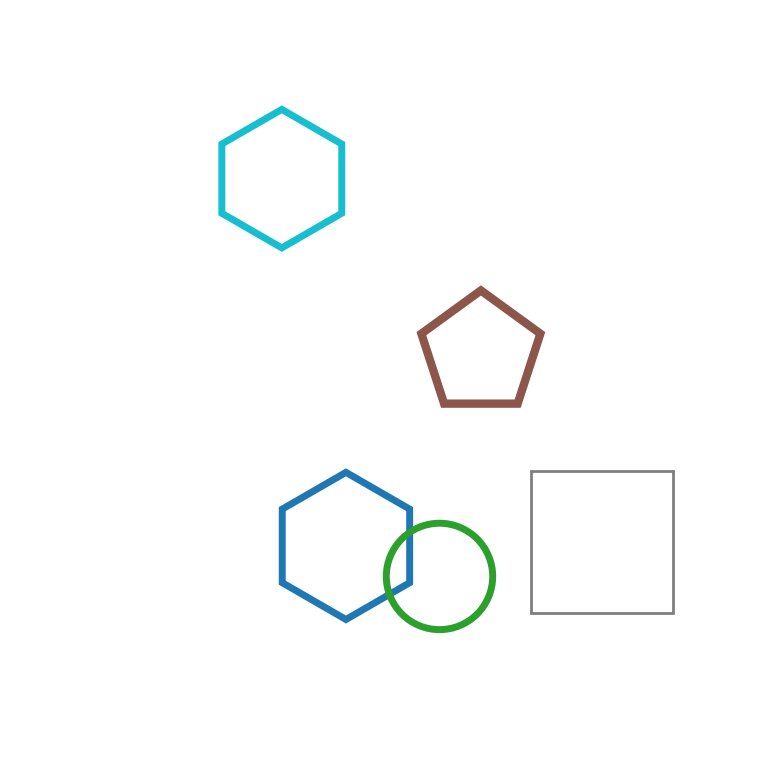[{"shape": "hexagon", "thickness": 2.5, "radius": 0.48, "center": [0.449, 0.291]}, {"shape": "circle", "thickness": 2.5, "radius": 0.35, "center": [0.571, 0.251]}, {"shape": "pentagon", "thickness": 3, "radius": 0.41, "center": [0.625, 0.542]}, {"shape": "square", "thickness": 1, "radius": 0.46, "center": [0.782, 0.296]}, {"shape": "hexagon", "thickness": 2.5, "radius": 0.45, "center": [0.366, 0.768]}]